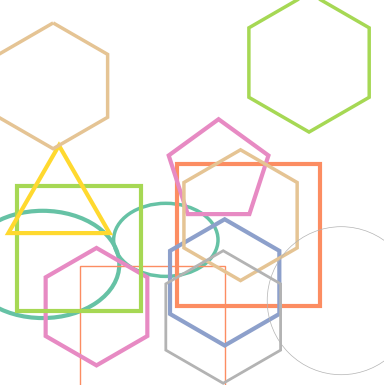[{"shape": "oval", "thickness": 2.5, "radius": 0.68, "center": [0.431, 0.377]}, {"shape": "oval", "thickness": 3, "radius": 0.99, "center": [0.111, 0.313]}, {"shape": "square", "thickness": 3, "radius": 0.92, "center": [0.646, 0.391]}, {"shape": "square", "thickness": 1, "radius": 0.94, "center": [0.397, 0.121]}, {"shape": "hexagon", "thickness": 3, "radius": 0.82, "center": [0.584, 0.267]}, {"shape": "pentagon", "thickness": 3, "radius": 0.68, "center": [0.568, 0.554]}, {"shape": "hexagon", "thickness": 3, "radius": 0.76, "center": [0.251, 0.203]}, {"shape": "square", "thickness": 3, "radius": 0.81, "center": [0.204, 0.355]}, {"shape": "hexagon", "thickness": 2.5, "radius": 0.9, "center": [0.803, 0.837]}, {"shape": "triangle", "thickness": 3, "radius": 0.76, "center": [0.153, 0.47]}, {"shape": "hexagon", "thickness": 2.5, "radius": 0.82, "center": [0.138, 0.777]}, {"shape": "hexagon", "thickness": 2.5, "radius": 0.85, "center": [0.625, 0.441]}, {"shape": "hexagon", "thickness": 2, "radius": 0.86, "center": [0.58, 0.177]}, {"shape": "circle", "thickness": 0.5, "radius": 0.96, "center": [0.886, 0.219]}]